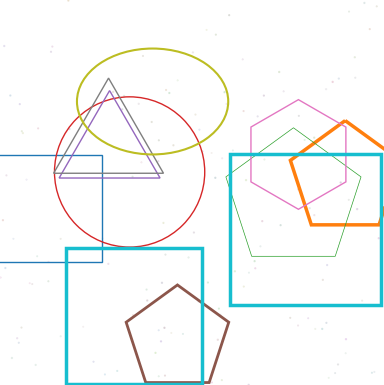[{"shape": "square", "thickness": 1, "radius": 0.69, "center": [0.127, 0.458]}, {"shape": "pentagon", "thickness": 2.5, "radius": 0.75, "center": [0.897, 0.537]}, {"shape": "pentagon", "thickness": 0.5, "radius": 0.92, "center": [0.762, 0.484]}, {"shape": "circle", "thickness": 1, "radius": 0.98, "center": [0.337, 0.553]}, {"shape": "triangle", "thickness": 1, "radius": 0.76, "center": [0.285, 0.613]}, {"shape": "pentagon", "thickness": 2, "radius": 0.7, "center": [0.461, 0.12]}, {"shape": "hexagon", "thickness": 1, "radius": 0.71, "center": [0.775, 0.599]}, {"shape": "triangle", "thickness": 1, "radius": 0.82, "center": [0.282, 0.632]}, {"shape": "oval", "thickness": 1.5, "radius": 0.98, "center": [0.396, 0.736]}, {"shape": "square", "thickness": 2.5, "radius": 0.98, "center": [0.793, 0.403]}, {"shape": "square", "thickness": 2.5, "radius": 0.88, "center": [0.347, 0.18]}]